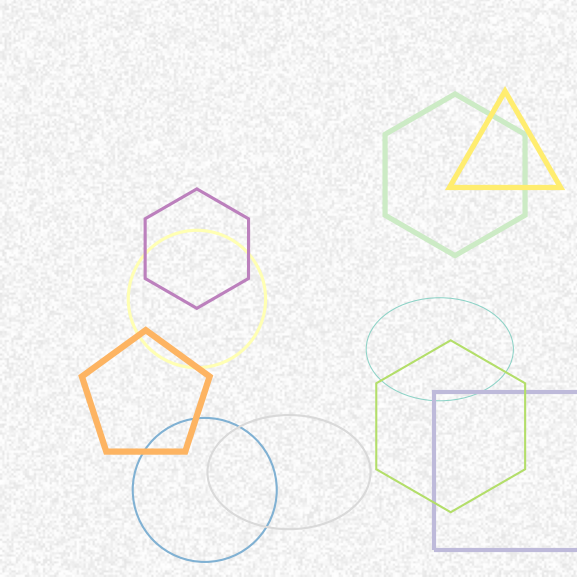[{"shape": "oval", "thickness": 0.5, "radius": 0.64, "center": [0.762, 0.394]}, {"shape": "circle", "thickness": 1.5, "radius": 0.59, "center": [0.341, 0.481]}, {"shape": "square", "thickness": 2, "radius": 0.68, "center": [0.887, 0.183]}, {"shape": "circle", "thickness": 1, "radius": 0.62, "center": [0.355, 0.151]}, {"shape": "pentagon", "thickness": 3, "radius": 0.58, "center": [0.252, 0.311]}, {"shape": "hexagon", "thickness": 1, "radius": 0.74, "center": [0.78, 0.261]}, {"shape": "oval", "thickness": 1, "radius": 0.71, "center": [0.5, 0.182]}, {"shape": "hexagon", "thickness": 1.5, "radius": 0.52, "center": [0.341, 0.569]}, {"shape": "hexagon", "thickness": 2.5, "radius": 0.7, "center": [0.788, 0.696]}, {"shape": "triangle", "thickness": 2.5, "radius": 0.56, "center": [0.875, 0.73]}]